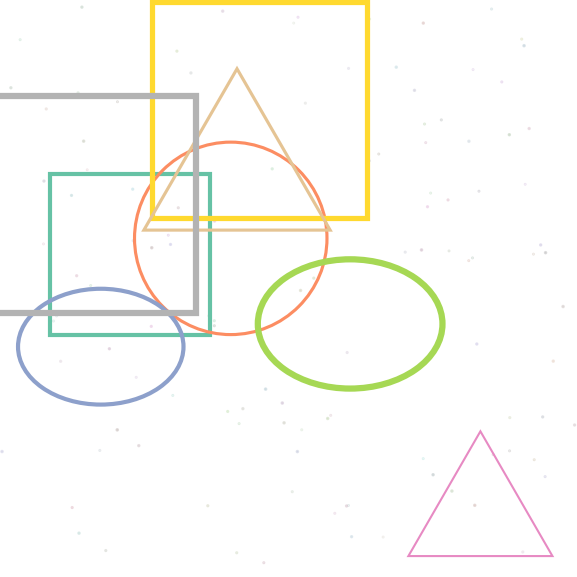[{"shape": "square", "thickness": 2, "radius": 0.7, "center": [0.225, 0.559]}, {"shape": "circle", "thickness": 1.5, "radius": 0.83, "center": [0.4, 0.586]}, {"shape": "oval", "thickness": 2, "radius": 0.72, "center": [0.174, 0.399]}, {"shape": "triangle", "thickness": 1, "radius": 0.72, "center": [0.832, 0.108]}, {"shape": "oval", "thickness": 3, "radius": 0.8, "center": [0.606, 0.438]}, {"shape": "square", "thickness": 2.5, "radius": 0.93, "center": [0.45, 0.809]}, {"shape": "triangle", "thickness": 1.5, "radius": 0.93, "center": [0.41, 0.694]}, {"shape": "square", "thickness": 3, "radius": 0.94, "center": [0.152, 0.646]}]